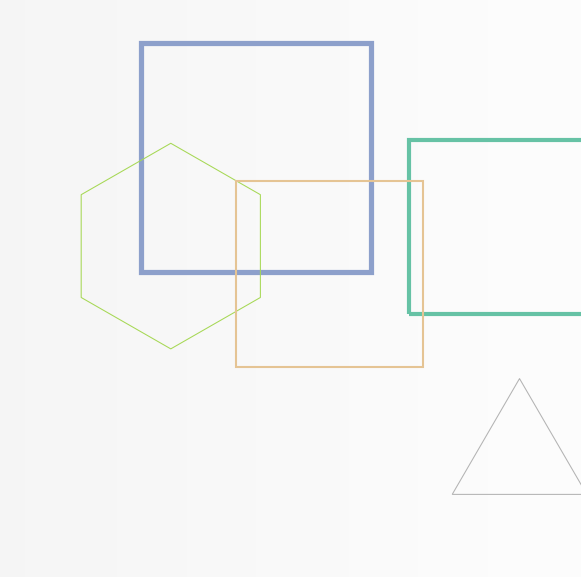[{"shape": "square", "thickness": 2, "radius": 0.75, "center": [0.855, 0.606]}, {"shape": "square", "thickness": 2.5, "radius": 0.99, "center": [0.44, 0.726]}, {"shape": "hexagon", "thickness": 0.5, "radius": 0.89, "center": [0.294, 0.573]}, {"shape": "square", "thickness": 1, "radius": 0.8, "center": [0.566, 0.525]}, {"shape": "triangle", "thickness": 0.5, "radius": 0.67, "center": [0.894, 0.21]}]